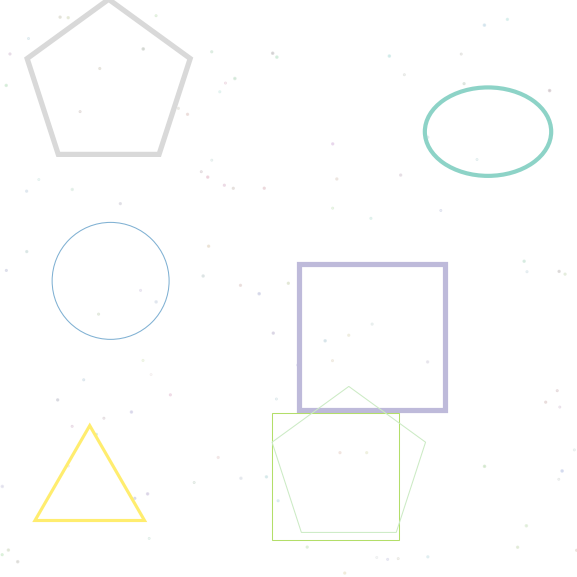[{"shape": "oval", "thickness": 2, "radius": 0.55, "center": [0.845, 0.771]}, {"shape": "square", "thickness": 2.5, "radius": 0.63, "center": [0.644, 0.415]}, {"shape": "circle", "thickness": 0.5, "radius": 0.51, "center": [0.192, 0.513]}, {"shape": "square", "thickness": 0.5, "radius": 0.55, "center": [0.581, 0.174]}, {"shape": "pentagon", "thickness": 2.5, "radius": 0.74, "center": [0.188, 0.852]}, {"shape": "pentagon", "thickness": 0.5, "radius": 0.7, "center": [0.604, 0.19]}, {"shape": "triangle", "thickness": 1.5, "radius": 0.55, "center": [0.155, 0.153]}]